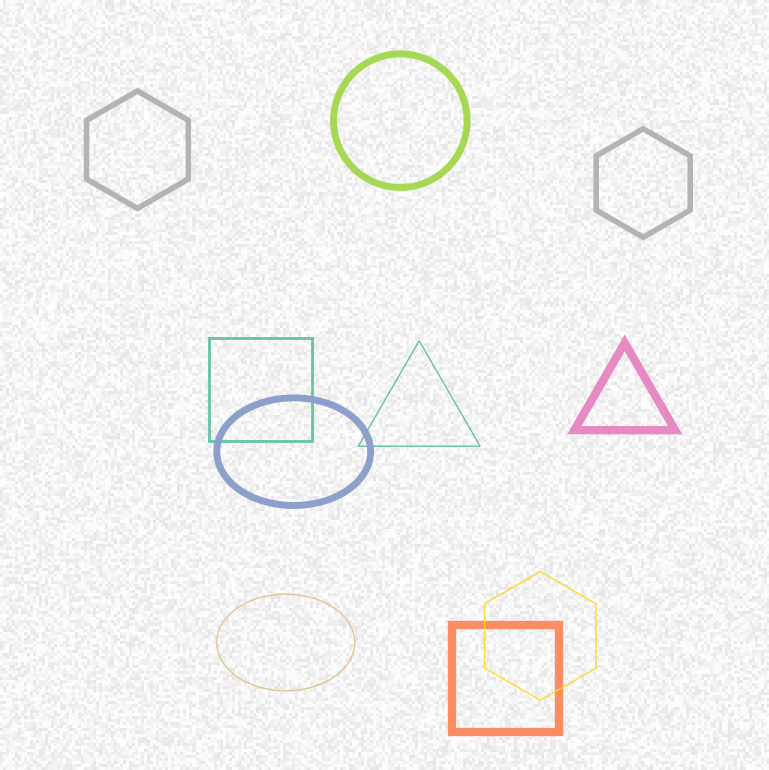[{"shape": "square", "thickness": 1, "radius": 0.33, "center": [0.338, 0.495]}, {"shape": "triangle", "thickness": 0.5, "radius": 0.46, "center": [0.544, 0.466]}, {"shape": "square", "thickness": 3, "radius": 0.35, "center": [0.656, 0.119]}, {"shape": "oval", "thickness": 2.5, "radius": 0.5, "center": [0.381, 0.413]}, {"shape": "triangle", "thickness": 3, "radius": 0.38, "center": [0.811, 0.479]}, {"shape": "circle", "thickness": 2.5, "radius": 0.43, "center": [0.52, 0.843]}, {"shape": "hexagon", "thickness": 0.5, "radius": 0.42, "center": [0.702, 0.174]}, {"shape": "oval", "thickness": 0.5, "radius": 0.45, "center": [0.371, 0.166]}, {"shape": "hexagon", "thickness": 2, "radius": 0.38, "center": [0.178, 0.806]}, {"shape": "hexagon", "thickness": 2, "radius": 0.35, "center": [0.835, 0.762]}]